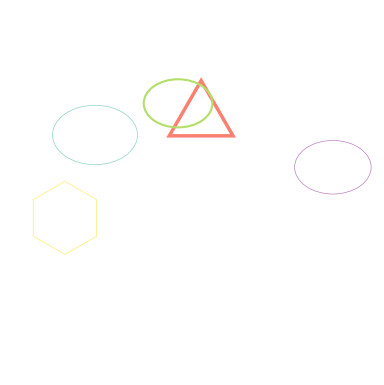[{"shape": "oval", "thickness": 0.5, "radius": 0.55, "center": [0.247, 0.649]}, {"shape": "triangle", "thickness": 2.5, "radius": 0.48, "center": [0.522, 0.695]}, {"shape": "oval", "thickness": 1.5, "radius": 0.45, "center": [0.463, 0.732]}, {"shape": "oval", "thickness": 0.5, "radius": 0.5, "center": [0.865, 0.566]}, {"shape": "hexagon", "thickness": 0.5, "radius": 0.47, "center": [0.169, 0.434]}]